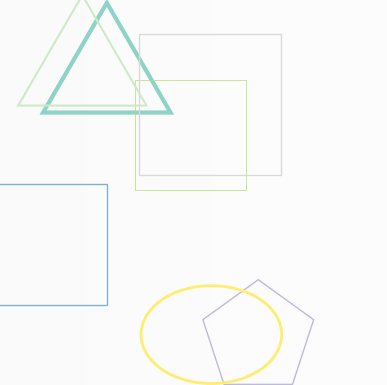[{"shape": "triangle", "thickness": 3, "radius": 0.95, "center": [0.276, 0.803]}, {"shape": "pentagon", "thickness": 1, "radius": 0.75, "center": [0.667, 0.123]}, {"shape": "square", "thickness": 1, "radius": 0.79, "center": [0.119, 0.364]}, {"shape": "square", "thickness": 0.5, "radius": 0.71, "center": [0.492, 0.649]}, {"shape": "square", "thickness": 1, "radius": 0.92, "center": [0.541, 0.728]}, {"shape": "triangle", "thickness": 1.5, "radius": 0.96, "center": [0.212, 0.821]}, {"shape": "oval", "thickness": 2, "radius": 0.91, "center": [0.545, 0.131]}]